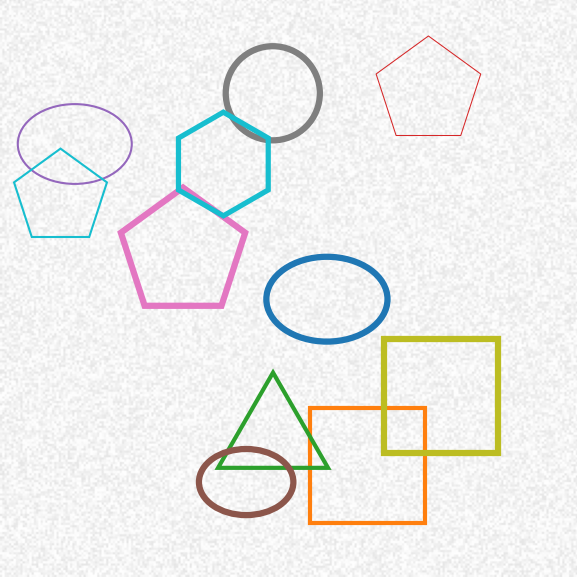[{"shape": "oval", "thickness": 3, "radius": 0.52, "center": [0.566, 0.481]}, {"shape": "square", "thickness": 2, "radius": 0.5, "center": [0.637, 0.193]}, {"shape": "triangle", "thickness": 2, "radius": 0.55, "center": [0.473, 0.244]}, {"shape": "pentagon", "thickness": 0.5, "radius": 0.48, "center": [0.742, 0.842]}, {"shape": "oval", "thickness": 1, "radius": 0.49, "center": [0.129, 0.75]}, {"shape": "oval", "thickness": 3, "radius": 0.41, "center": [0.426, 0.164]}, {"shape": "pentagon", "thickness": 3, "radius": 0.57, "center": [0.317, 0.561]}, {"shape": "circle", "thickness": 3, "radius": 0.41, "center": [0.472, 0.838]}, {"shape": "square", "thickness": 3, "radius": 0.49, "center": [0.763, 0.314]}, {"shape": "hexagon", "thickness": 2.5, "radius": 0.45, "center": [0.387, 0.715]}, {"shape": "pentagon", "thickness": 1, "radius": 0.42, "center": [0.105, 0.657]}]